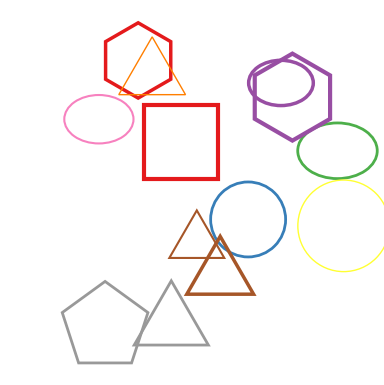[{"shape": "square", "thickness": 3, "radius": 0.48, "center": [0.471, 0.631]}, {"shape": "hexagon", "thickness": 2.5, "radius": 0.49, "center": [0.359, 0.843]}, {"shape": "circle", "thickness": 2, "radius": 0.49, "center": [0.644, 0.43]}, {"shape": "oval", "thickness": 2, "radius": 0.52, "center": [0.877, 0.608]}, {"shape": "hexagon", "thickness": 3, "radius": 0.56, "center": [0.76, 0.748]}, {"shape": "oval", "thickness": 2.5, "radius": 0.42, "center": [0.73, 0.785]}, {"shape": "triangle", "thickness": 1, "radius": 0.5, "center": [0.395, 0.804]}, {"shape": "circle", "thickness": 1, "radius": 0.59, "center": [0.893, 0.413]}, {"shape": "triangle", "thickness": 2.5, "radius": 0.5, "center": [0.572, 0.286]}, {"shape": "triangle", "thickness": 1.5, "radius": 0.41, "center": [0.511, 0.371]}, {"shape": "oval", "thickness": 1.5, "radius": 0.45, "center": [0.257, 0.69]}, {"shape": "triangle", "thickness": 2, "radius": 0.56, "center": [0.445, 0.159]}, {"shape": "pentagon", "thickness": 2, "radius": 0.59, "center": [0.273, 0.152]}]